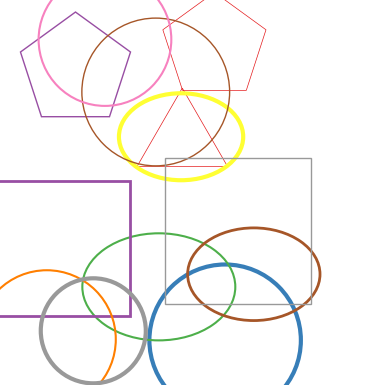[{"shape": "triangle", "thickness": 0.5, "radius": 0.68, "center": [0.473, 0.635]}, {"shape": "pentagon", "thickness": 0.5, "radius": 0.7, "center": [0.557, 0.879]}, {"shape": "circle", "thickness": 3, "radius": 0.98, "center": [0.585, 0.116]}, {"shape": "oval", "thickness": 1.5, "radius": 0.99, "center": [0.413, 0.255]}, {"shape": "pentagon", "thickness": 1, "radius": 0.75, "center": [0.196, 0.818]}, {"shape": "square", "thickness": 2, "radius": 0.88, "center": [0.162, 0.355]}, {"shape": "circle", "thickness": 1.5, "radius": 0.9, "center": [0.122, 0.119]}, {"shape": "oval", "thickness": 3, "radius": 0.81, "center": [0.47, 0.645]}, {"shape": "oval", "thickness": 2, "radius": 0.86, "center": [0.659, 0.288]}, {"shape": "circle", "thickness": 1, "radius": 0.96, "center": [0.405, 0.761]}, {"shape": "circle", "thickness": 1.5, "radius": 0.86, "center": [0.273, 0.897]}, {"shape": "circle", "thickness": 3, "radius": 0.68, "center": [0.242, 0.141]}, {"shape": "square", "thickness": 1, "radius": 0.95, "center": [0.618, 0.4]}]